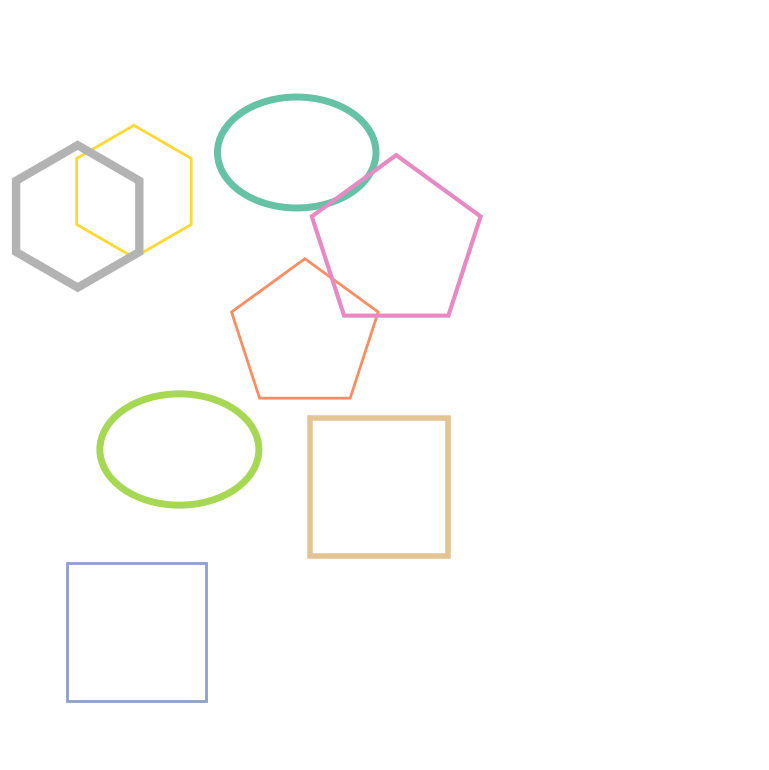[{"shape": "oval", "thickness": 2.5, "radius": 0.51, "center": [0.385, 0.802]}, {"shape": "pentagon", "thickness": 1, "radius": 0.5, "center": [0.396, 0.564]}, {"shape": "square", "thickness": 1, "radius": 0.45, "center": [0.177, 0.179]}, {"shape": "pentagon", "thickness": 1.5, "radius": 0.58, "center": [0.515, 0.683]}, {"shape": "oval", "thickness": 2.5, "radius": 0.52, "center": [0.233, 0.416]}, {"shape": "hexagon", "thickness": 1, "radius": 0.43, "center": [0.174, 0.751]}, {"shape": "square", "thickness": 2, "radius": 0.45, "center": [0.492, 0.367]}, {"shape": "hexagon", "thickness": 3, "radius": 0.46, "center": [0.101, 0.719]}]